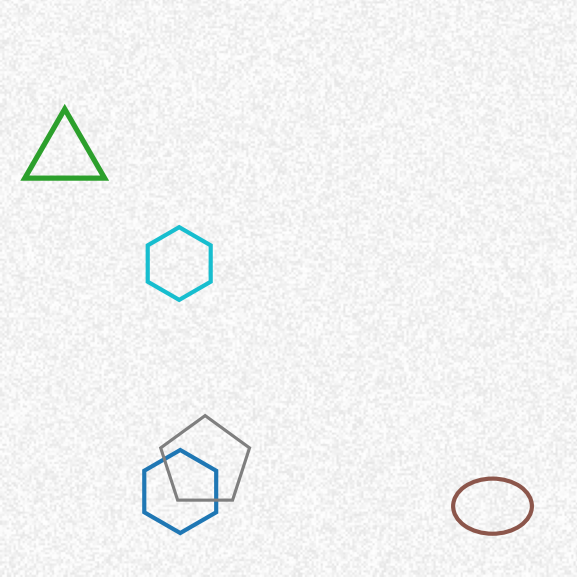[{"shape": "hexagon", "thickness": 2, "radius": 0.36, "center": [0.312, 0.148]}, {"shape": "triangle", "thickness": 2.5, "radius": 0.4, "center": [0.112, 0.731]}, {"shape": "oval", "thickness": 2, "radius": 0.34, "center": [0.853, 0.123]}, {"shape": "pentagon", "thickness": 1.5, "radius": 0.4, "center": [0.355, 0.199]}, {"shape": "hexagon", "thickness": 2, "radius": 0.31, "center": [0.31, 0.543]}]